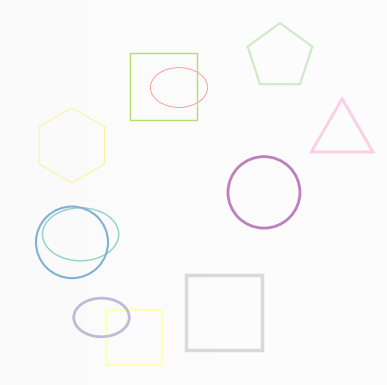[{"shape": "oval", "thickness": 1, "radius": 0.49, "center": [0.208, 0.391]}, {"shape": "square", "thickness": 1.5, "radius": 0.36, "center": [0.346, 0.125]}, {"shape": "oval", "thickness": 2, "radius": 0.36, "center": [0.262, 0.175]}, {"shape": "oval", "thickness": 0.5, "radius": 0.37, "center": [0.462, 0.773]}, {"shape": "circle", "thickness": 1.5, "radius": 0.46, "center": [0.186, 0.371]}, {"shape": "square", "thickness": 1, "radius": 0.43, "center": [0.422, 0.775]}, {"shape": "triangle", "thickness": 2, "radius": 0.46, "center": [0.883, 0.651]}, {"shape": "square", "thickness": 2.5, "radius": 0.49, "center": [0.578, 0.187]}, {"shape": "circle", "thickness": 2, "radius": 0.46, "center": [0.681, 0.5]}, {"shape": "pentagon", "thickness": 1.5, "radius": 0.44, "center": [0.723, 0.852]}, {"shape": "hexagon", "thickness": 0.5, "radius": 0.49, "center": [0.185, 0.623]}]